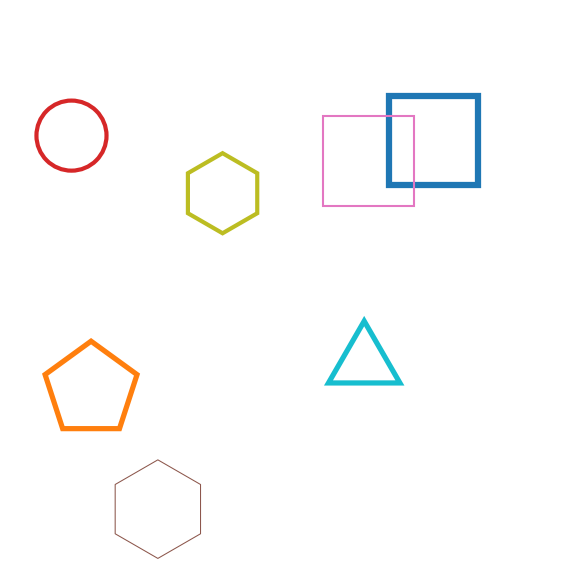[{"shape": "square", "thickness": 3, "radius": 0.38, "center": [0.751, 0.757]}, {"shape": "pentagon", "thickness": 2.5, "radius": 0.42, "center": [0.158, 0.325]}, {"shape": "circle", "thickness": 2, "radius": 0.3, "center": [0.124, 0.764]}, {"shape": "hexagon", "thickness": 0.5, "radius": 0.43, "center": [0.273, 0.118]}, {"shape": "square", "thickness": 1, "radius": 0.39, "center": [0.638, 0.72]}, {"shape": "hexagon", "thickness": 2, "radius": 0.35, "center": [0.385, 0.665]}, {"shape": "triangle", "thickness": 2.5, "radius": 0.36, "center": [0.631, 0.372]}]